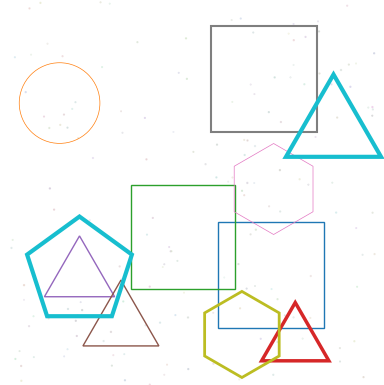[{"shape": "square", "thickness": 1, "radius": 0.69, "center": [0.703, 0.286]}, {"shape": "circle", "thickness": 0.5, "radius": 0.52, "center": [0.155, 0.732]}, {"shape": "square", "thickness": 1, "radius": 0.68, "center": [0.475, 0.384]}, {"shape": "triangle", "thickness": 2.5, "radius": 0.5, "center": [0.767, 0.113]}, {"shape": "triangle", "thickness": 1, "radius": 0.53, "center": [0.207, 0.282]}, {"shape": "triangle", "thickness": 1, "radius": 0.57, "center": [0.314, 0.158]}, {"shape": "hexagon", "thickness": 0.5, "radius": 0.59, "center": [0.711, 0.509]}, {"shape": "square", "thickness": 1.5, "radius": 0.69, "center": [0.686, 0.795]}, {"shape": "hexagon", "thickness": 2, "radius": 0.56, "center": [0.628, 0.131]}, {"shape": "pentagon", "thickness": 3, "radius": 0.72, "center": [0.206, 0.294]}, {"shape": "triangle", "thickness": 3, "radius": 0.71, "center": [0.866, 0.664]}]